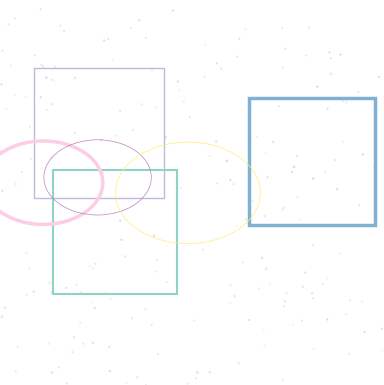[{"shape": "square", "thickness": 1.5, "radius": 0.81, "center": [0.299, 0.398]}, {"shape": "square", "thickness": 1, "radius": 0.85, "center": [0.258, 0.654]}, {"shape": "square", "thickness": 2.5, "radius": 0.82, "center": [0.811, 0.581]}, {"shape": "oval", "thickness": 2.5, "radius": 0.77, "center": [0.112, 0.525]}, {"shape": "oval", "thickness": 0.5, "radius": 0.7, "center": [0.253, 0.539]}, {"shape": "oval", "thickness": 0.5, "radius": 0.94, "center": [0.488, 0.499]}]